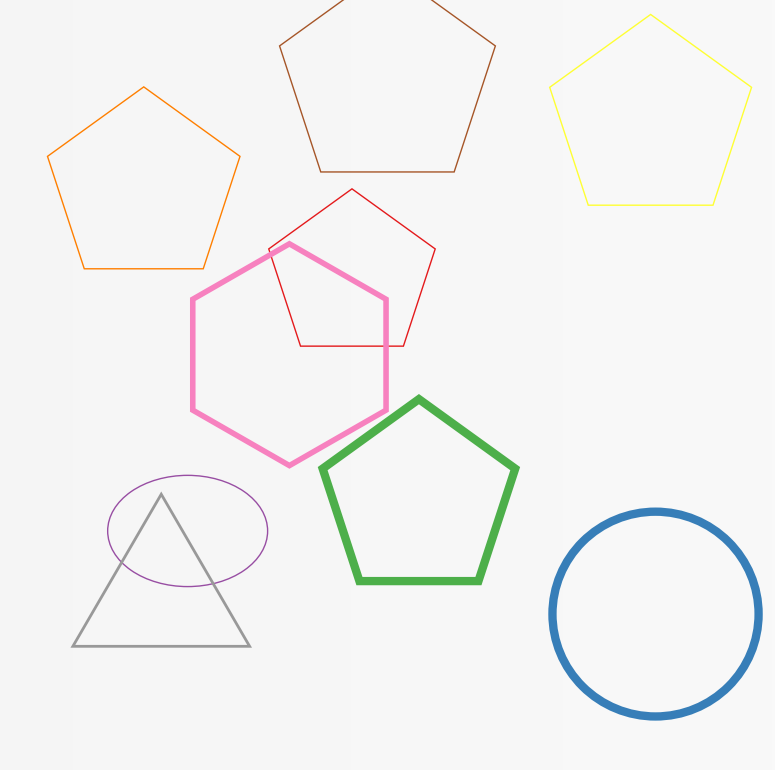[{"shape": "pentagon", "thickness": 0.5, "radius": 0.56, "center": [0.454, 0.642]}, {"shape": "circle", "thickness": 3, "radius": 0.66, "center": [0.846, 0.202]}, {"shape": "pentagon", "thickness": 3, "radius": 0.65, "center": [0.541, 0.351]}, {"shape": "oval", "thickness": 0.5, "radius": 0.52, "center": [0.242, 0.31]}, {"shape": "pentagon", "thickness": 0.5, "radius": 0.65, "center": [0.185, 0.757]}, {"shape": "pentagon", "thickness": 0.5, "radius": 0.68, "center": [0.84, 0.844]}, {"shape": "pentagon", "thickness": 0.5, "radius": 0.73, "center": [0.5, 0.895]}, {"shape": "hexagon", "thickness": 2, "radius": 0.72, "center": [0.373, 0.539]}, {"shape": "triangle", "thickness": 1, "radius": 0.66, "center": [0.208, 0.226]}]